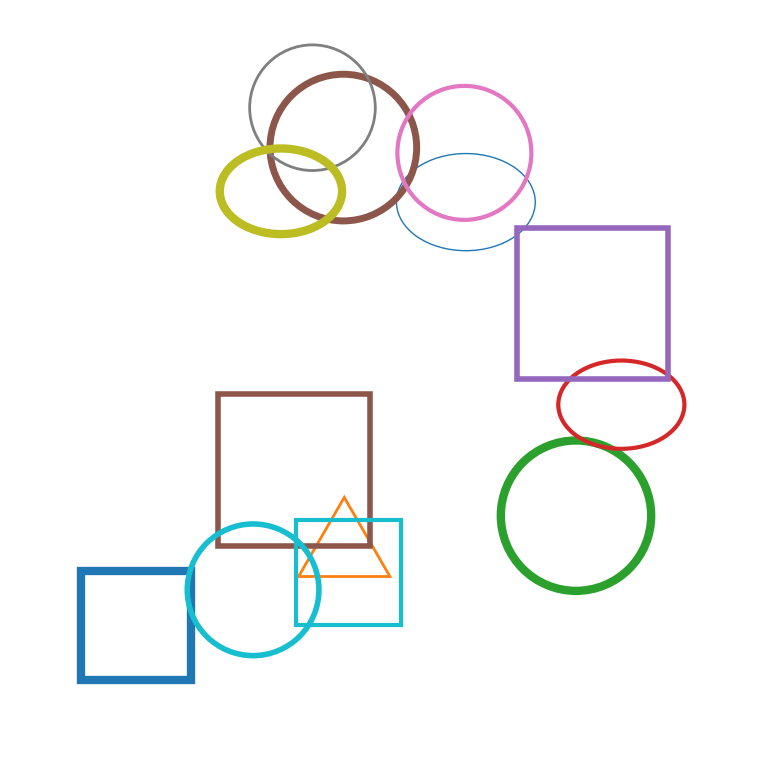[{"shape": "square", "thickness": 3, "radius": 0.35, "center": [0.177, 0.188]}, {"shape": "oval", "thickness": 0.5, "radius": 0.45, "center": [0.605, 0.737]}, {"shape": "triangle", "thickness": 1, "radius": 0.34, "center": [0.447, 0.286]}, {"shape": "circle", "thickness": 3, "radius": 0.49, "center": [0.748, 0.33]}, {"shape": "oval", "thickness": 1.5, "radius": 0.41, "center": [0.807, 0.474]}, {"shape": "square", "thickness": 2, "radius": 0.49, "center": [0.77, 0.606]}, {"shape": "circle", "thickness": 2.5, "radius": 0.48, "center": [0.446, 0.808]}, {"shape": "square", "thickness": 2, "radius": 0.49, "center": [0.382, 0.389]}, {"shape": "circle", "thickness": 1.5, "radius": 0.44, "center": [0.603, 0.801]}, {"shape": "circle", "thickness": 1, "radius": 0.41, "center": [0.406, 0.86]}, {"shape": "oval", "thickness": 3, "radius": 0.4, "center": [0.365, 0.752]}, {"shape": "circle", "thickness": 2, "radius": 0.43, "center": [0.329, 0.234]}, {"shape": "square", "thickness": 1.5, "radius": 0.34, "center": [0.453, 0.256]}]